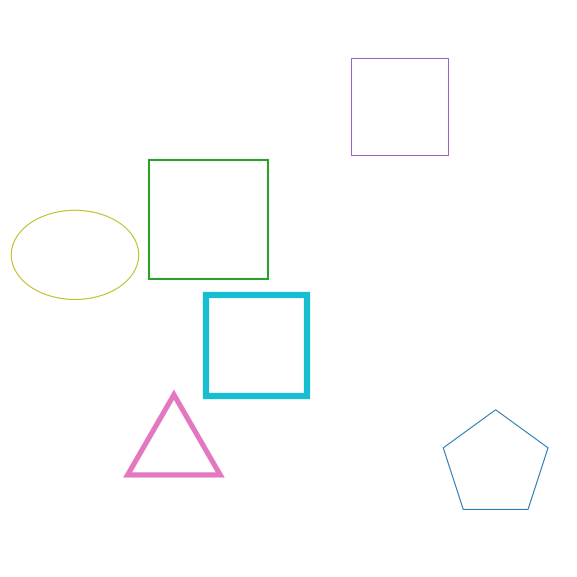[{"shape": "pentagon", "thickness": 0.5, "radius": 0.48, "center": [0.858, 0.194]}, {"shape": "square", "thickness": 1, "radius": 0.51, "center": [0.361, 0.619]}, {"shape": "square", "thickness": 0.5, "radius": 0.42, "center": [0.692, 0.815]}, {"shape": "triangle", "thickness": 2.5, "radius": 0.46, "center": [0.301, 0.223]}, {"shape": "oval", "thickness": 0.5, "radius": 0.55, "center": [0.13, 0.558]}, {"shape": "square", "thickness": 3, "radius": 0.44, "center": [0.444, 0.401]}]